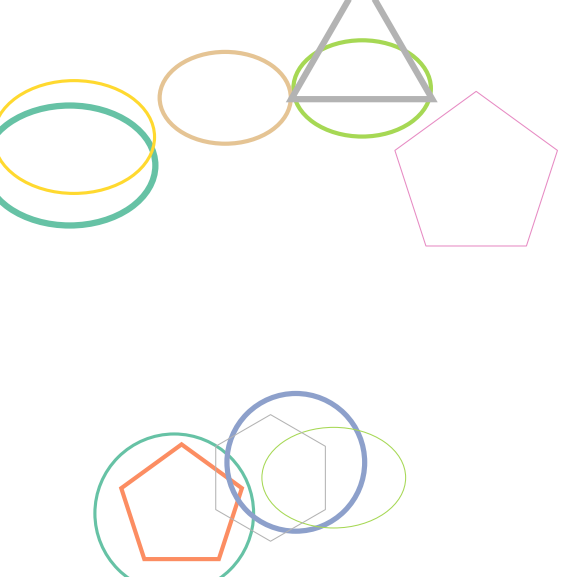[{"shape": "circle", "thickness": 1.5, "radius": 0.69, "center": [0.302, 0.11]}, {"shape": "oval", "thickness": 3, "radius": 0.74, "center": [0.121, 0.713]}, {"shape": "pentagon", "thickness": 2, "radius": 0.55, "center": [0.314, 0.12]}, {"shape": "circle", "thickness": 2.5, "radius": 0.6, "center": [0.512, 0.199]}, {"shape": "pentagon", "thickness": 0.5, "radius": 0.74, "center": [0.825, 0.693]}, {"shape": "oval", "thickness": 2, "radius": 0.6, "center": [0.627, 0.846]}, {"shape": "oval", "thickness": 0.5, "radius": 0.62, "center": [0.578, 0.172]}, {"shape": "oval", "thickness": 1.5, "radius": 0.7, "center": [0.128, 0.762]}, {"shape": "oval", "thickness": 2, "radius": 0.57, "center": [0.39, 0.83]}, {"shape": "triangle", "thickness": 3, "radius": 0.71, "center": [0.626, 0.898]}, {"shape": "hexagon", "thickness": 0.5, "radius": 0.55, "center": [0.468, 0.172]}]